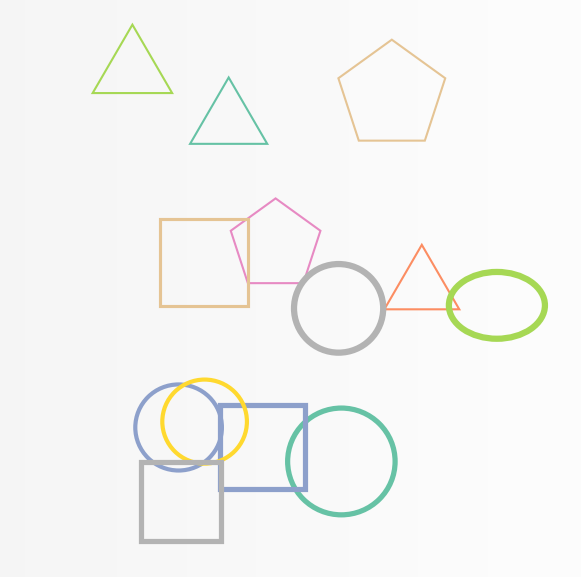[{"shape": "circle", "thickness": 2.5, "radius": 0.46, "center": [0.587, 0.2]}, {"shape": "triangle", "thickness": 1, "radius": 0.38, "center": [0.393, 0.788]}, {"shape": "triangle", "thickness": 1, "radius": 0.37, "center": [0.726, 0.501]}, {"shape": "square", "thickness": 2.5, "radius": 0.36, "center": [0.451, 0.225]}, {"shape": "circle", "thickness": 2, "radius": 0.37, "center": [0.307, 0.259]}, {"shape": "pentagon", "thickness": 1, "radius": 0.41, "center": [0.474, 0.574]}, {"shape": "triangle", "thickness": 1, "radius": 0.39, "center": [0.228, 0.877]}, {"shape": "oval", "thickness": 3, "radius": 0.41, "center": [0.855, 0.47]}, {"shape": "circle", "thickness": 2, "radius": 0.36, "center": [0.352, 0.269]}, {"shape": "pentagon", "thickness": 1, "radius": 0.48, "center": [0.674, 0.834]}, {"shape": "square", "thickness": 1.5, "radius": 0.38, "center": [0.351, 0.545]}, {"shape": "square", "thickness": 2.5, "radius": 0.34, "center": [0.311, 0.131]}, {"shape": "circle", "thickness": 3, "radius": 0.38, "center": [0.583, 0.465]}]